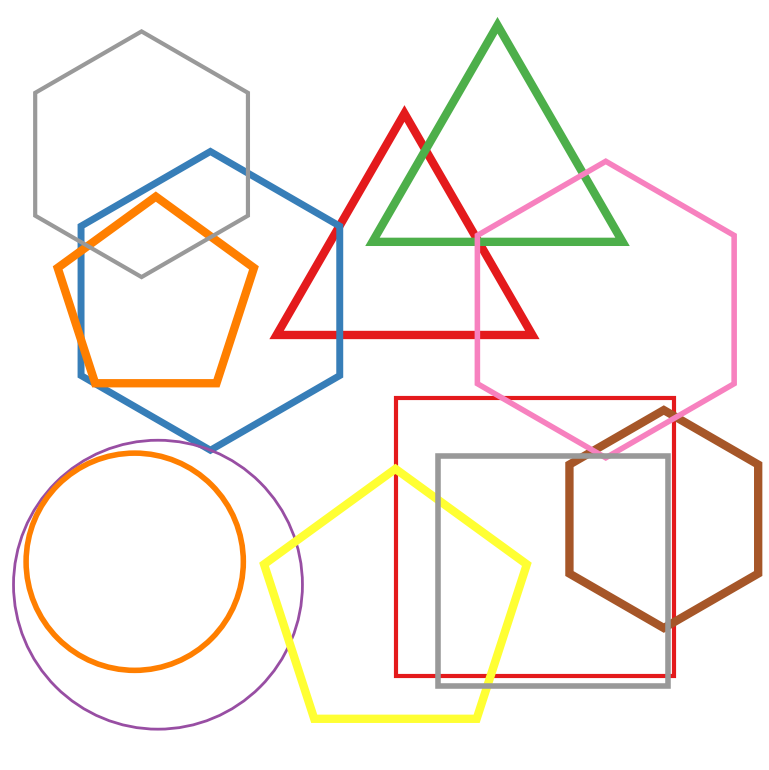[{"shape": "triangle", "thickness": 3, "radius": 0.96, "center": [0.525, 0.661]}, {"shape": "square", "thickness": 1.5, "radius": 0.9, "center": [0.695, 0.303]}, {"shape": "hexagon", "thickness": 2.5, "radius": 0.97, "center": [0.273, 0.609]}, {"shape": "triangle", "thickness": 3, "radius": 0.94, "center": [0.646, 0.78]}, {"shape": "circle", "thickness": 1, "radius": 0.94, "center": [0.205, 0.241]}, {"shape": "circle", "thickness": 2, "radius": 0.71, "center": [0.175, 0.27]}, {"shape": "pentagon", "thickness": 3, "radius": 0.67, "center": [0.202, 0.611]}, {"shape": "pentagon", "thickness": 3, "radius": 0.9, "center": [0.514, 0.212]}, {"shape": "hexagon", "thickness": 3, "radius": 0.71, "center": [0.862, 0.326]}, {"shape": "hexagon", "thickness": 2, "radius": 0.96, "center": [0.787, 0.598]}, {"shape": "hexagon", "thickness": 1.5, "radius": 0.8, "center": [0.184, 0.8]}, {"shape": "square", "thickness": 2, "radius": 0.75, "center": [0.718, 0.258]}]